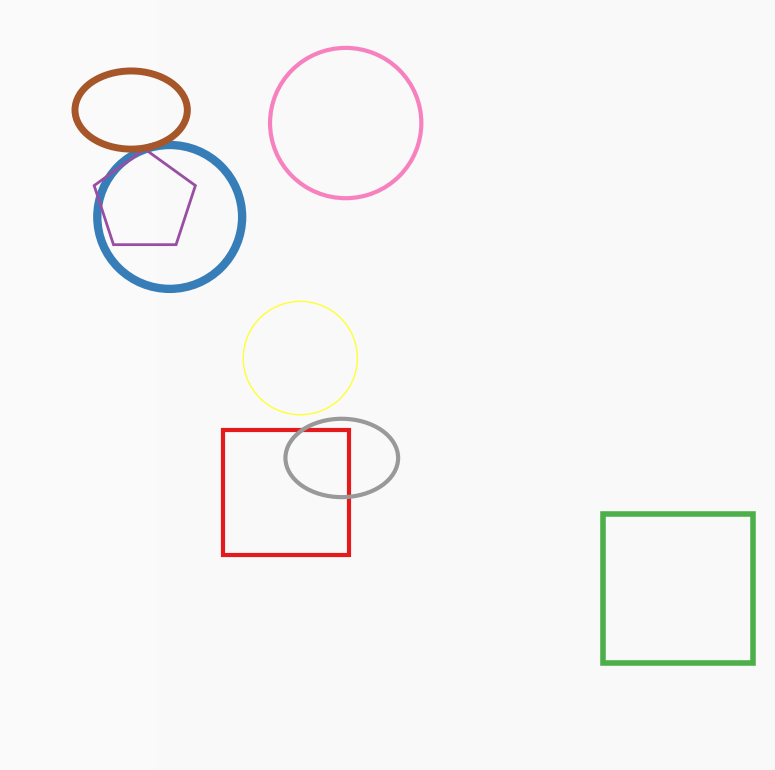[{"shape": "square", "thickness": 1.5, "radius": 0.41, "center": [0.369, 0.36]}, {"shape": "circle", "thickness": 3, "radius": 0.47, "center": [0.219, 0.718]}, {"shape": "square", "thickness": 2, "radius": 0.48, "center": [0.875, 0.236]}, {"shape": "pentagon", "thickness": 1, "radius": 0.34, "center": [0.187, 0.738]}, {"shape": "circle", "thickness": 0.5, "radius": 0.37, "center": [0.388, 0.535]}, {"shape": "oval", "thickness": 2.5, "radius": 0.36, "center": [0.169, 0.857]}, {"shape": "circle", "thickness": 1.5, "radius": 0.49, "center": [0.446, 0.84]}, {"shape": "oval", "thickness": 1.5, "radius": 0.36, "center": [0.441, 0.405]}]